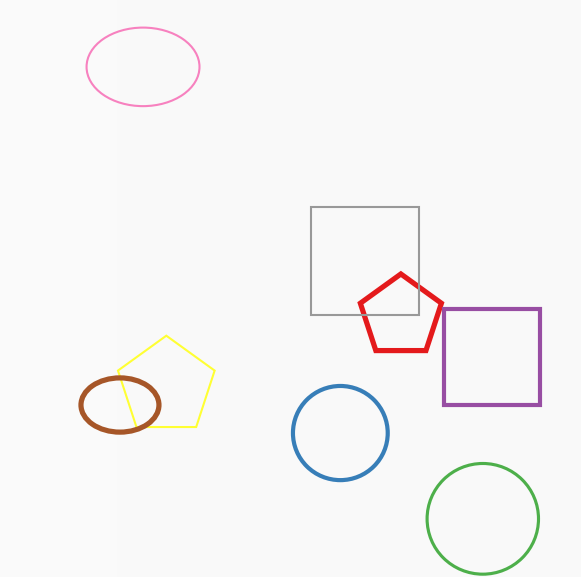[{"shape": "pentagon", "thickness": 2.5, "radius": 0.37, "center": [0.69, 0.451]}, {"shape": "circle", "thickness": 2, "radius": 0.41, "center": [0.586, 0.249]}, {"shape": "circle", "thickness": 1.5, "radius": 0.48, "center": [0.831, 0.101]}, {"shape": "square", "thickness": 2, "radius": 0.41, "center": [0.847, 0.381]}, {"shape": "pentagon", "thickness": 1, "radius": 0.44, "center": [0.286, 0.33]}, {"shape": "oval", "thickness": 2.5, "radius": 0.34, "center": [0.206, 0.298]}, {"shape": "oval", "thickness": 1, "radius": 0.49, "center": [0.246, 0.883]}, {"shape": "square", "thickness": 1, "radius": 0.47, "center": [0.628, 0.547]}]